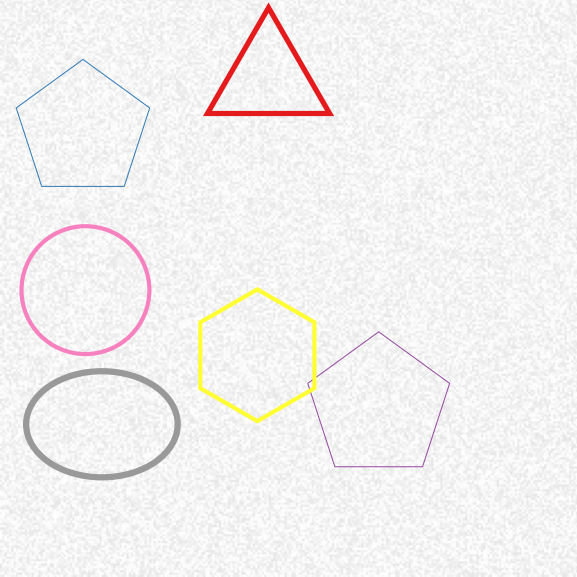[{"shape": "triangle", "thickness": 2.5, "radius": 0.61, "center": [0.465, 0.864]}, {"shape": "pentagon", "thickness": 0.5, "radius": 0.61, "center": [0.144, 0.775]}, {"shape": "pentagon", "thickness": 0.5, "radius": 0.65, "center": [0.656, 0.295]}, {"shape": "hexagon", "thickness": 2, "radius": 0.57, "center": [0.446, 0.384]}, {"shape": "circle", "thickness": 2, "radius": 0.55, "center": [0.148, 0.497]}, {"shape": "oval", "thickness": 3, "radius": 0.66, "center": [0.177, 0.264]}]